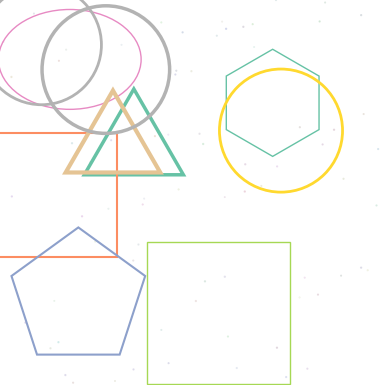[{"shape": "triangle", "thickness": 2.5, "radius": 0.74, "center": [0.348, 0.62]}, {"shape": "hexagon", "thickness": 1, "radius": 0.7, "center": [0.708, 0.733]}, {"shape": "square", "thickness": 1.5, "radius": 0.81, "center": [0.143, 0.493]}, {"shape": "pentagon", "thickness": 1.5, "radius": 0.91, "center": [0.203, 0.227]}, {"shape": "oval", "thickness": 1, "radius": 0.93, "center": [0.181, 0.846]}, {"shape": "square", "thickness": 1, "radius": 0.93, "center": [0.568, 0.187]}, {"shape": "circle", "thickness": 2, "radius": 0.8, "center": [0.73, 0.661]}, {"shape": "triangle", "thickness": 3, "radius": 0.71, "center": [0.293, 0.623]}, {"shape": "circle", "thickness": 2, "radius": 0.78, "center": [0.108, 0.884]}, {"shape": "circle", "thickness": 2.5, "radius": 0.83, "center": [0.275, 0.819]}]